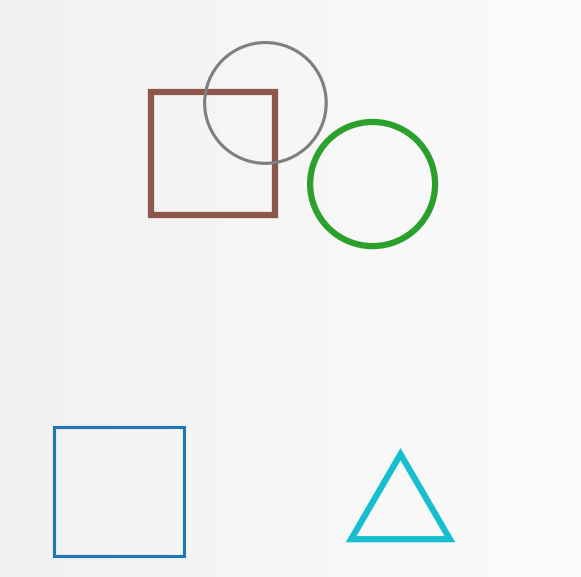[{"shape": "square", "thickness": 1.5, "radius": 0.56, "center": [0.205, 0.148]}, {"shape": "circle", "thickness": 3, "radius": 0.54, "center": [0.641, 0.68]}, {"shape": "square", "thickness": 3, "radius": 0.53, "center": [0.367, 0.733]}, {"shape": "circle", "thickness": 1.5, "radius": 0.52, "center": [0.457, 0.821]}, {"shape": "triangle", "thickness": 3, "radius": 0.49, "center": [0.689, 0.115]}]